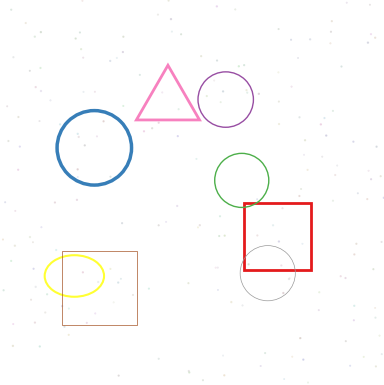[{"shape": "square", "thickness": 2, "radius": 0.43, "center": [0.722, 0.386]}, {"shape": "circle", "thickness": 2.5, "radius": 0.48, "center": [0.245, 0.616]}, {"shape": "circle", "thickness": 1, "radius": 0.35, "center": [0.628, 0.531]}, {"shape": "circle", "thickness": 1, "radius": 0.36, "center": [0.586, 0.741]}, {"shape": "oval", "thickness": 1.5, "radius": 0.39, "center": [0.193, 0.283]}, {"shape": "square", "thickness": 0.5, "radius": 0.48, "center": [0.258, 0.252]}, {"shape": "triangle", "thickness": 2, "radius": 0.47, "center": [0.436, 0.736]}, {"shape": "circle", "thickness": 0.5, "radius": 0.36, "center": [0.695, 0.29]}]